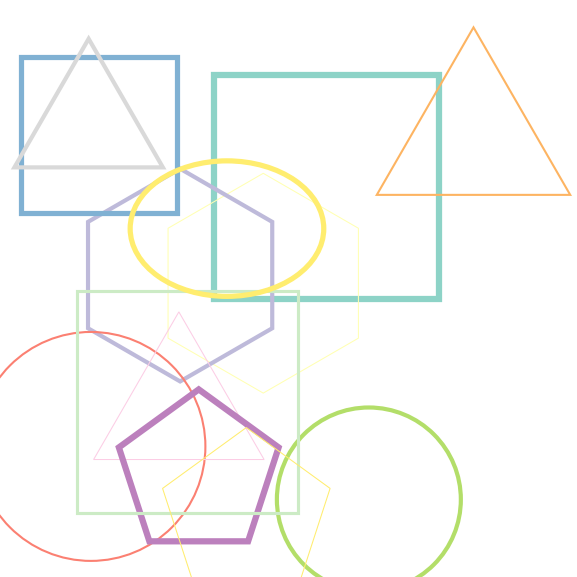[{"shape": "square", "thickness": 3, "radius": 0.97, "center": [0.565, 0.675]}, {"shape": "hexagon", "thickness": 0.5, "radius": 0.95, "center": [0.456, 0.509]}, {"shape": "hexagon", "thickness": 2, "radius": 0.92, "center": [0.312, 0.523]}, {"shape": "circle", "thickness": 1, "radius": 0.99, "center": [0.157, 0.226]}, {"shape": "square", "thickness": 2.5, "radius": 0.68, "center": [0.171, 0.766]}, {"shape": "triangle", "thickness": 1, "radius": 0.97, "center": [0.82, 0.758]}, {"shape": "circle", "thickness": 2, "radius": 0.8, "center": [0.639, 0.134]}, {"shape": "triangle", "thickness": 0.5, "radius": 0.85, "center": [0.31, 0.289]}, {"shape": "triangle", "thickness": 2, "radius": 0.74, "center": [0.153, 0.784]}, {"shape": "pentagon", "thickness": 3, "radius": 0.73, "center": [0.344, 0.179]}, {"shape": "square", "thickness": 1.5, "radius": 0.96, "center": [0.325, 0.303]}, {"shape": "pentagon", "thickness": 0.5, "radius": 0.76, "center": [0.427, 0.106]}, {"shape": "oval", "thickness": 2.5, "radius": 0.84, "center": [0.393, 0.603]}]